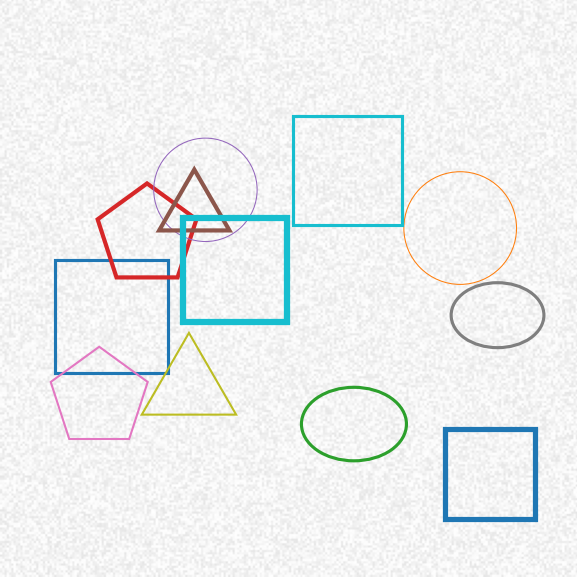[{"shape": "square", "thickness": 1.5, "radius": 0.49, "center": [0.193, 0.451]}, {"shape": "square", "thickness": 2.5, "radius": 0.39, "center": [0.849, 0.179]}, {"shape": "circle", "thickness": 0.5, "radius": 0.49, "center": [0.797, 0.604]}, {"shape": "oval", "thickness": 1.5, "radius": 0.45, "center": [0.613, 0.265]}, {"shape": "pentagon", "thickness": 2, "radius": 0.45, "center": [0.255, 0.592]}, {"shape": "circle", "thickness": 0.5, "radius": 0.45, "center": [0.356, 0.67]}, {"shape": "triangle", "thickness": 2, "radius": 0.35, "center": [0.336, 0.635]}, {"shape": "pentagon", "thickness": 1, "radius": 0.44, "center": [0.172, 0.31]}, {"shape": "oval", "thickness": 1.5, "radius": 0.4, "center": [0.862, 0.453]}, {"shape": "triangle", "thickness": 1, "radius": 0.47, "center": [0.327, 0.328]}, {"shape": "square", "thickness": 1.5, "radius": 0.47, "center": [0.602, 0.704]}, {"shape": "square", "thickness": 3, "radius": 0.45, "center": [0.407, 0.531]}]